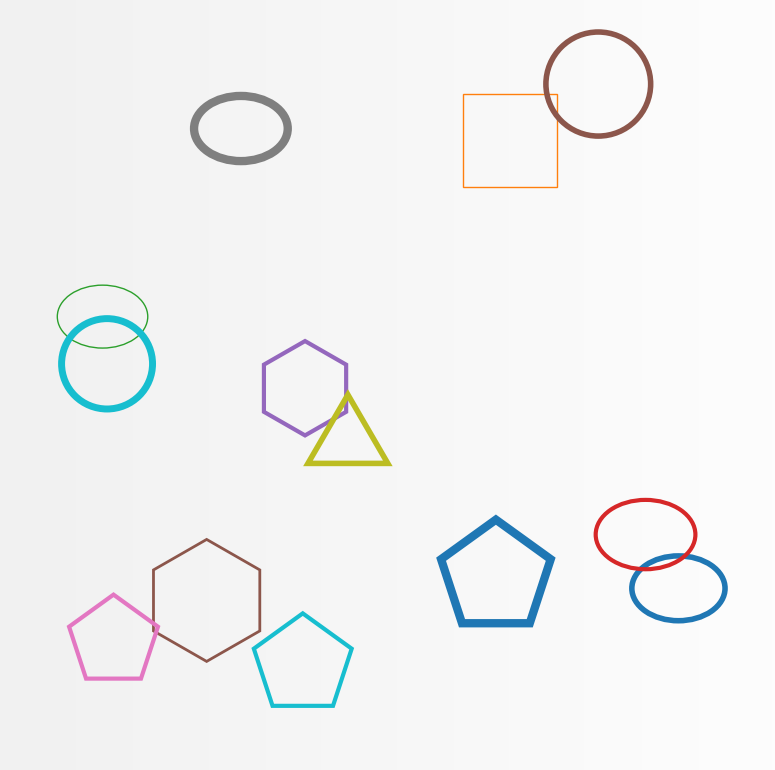[{"shape": "oval", "thickness": 2, "radius": 0.3, "center": [0.875, 0.236]}, {"shape": "pentagon", "thickness": 3, "radius": 0.37, "center": [0.64, 0.251]}, {"shape": "square", "thickness": 0.5, "radius": 0.3, "center": [0.658, 0.817]}, {"shape": "oval", "thickness": 0.5, "radius": 0.29, "center": [0.132, 0.589]}, {"shape": "oval", "thickness": 1.5, "radius": 0.32, "center": [0.833, 0.306]}, {"shape": "hexagon", "thickness": 1.5, "radius": 0.31, "center": [0.394, 0.496]}, {"shape": "hexagon", "thickness": 1, "radius": 0.4, "center": [0.267, 0.22]}, {"shape": "circle", "thickness": 2, "radius": 0.34, "center": [0.772, 0.891]}, {"shape": "pentagon", "thickness": 1.5, "radius": 0.3, "center": [0.146, 0.167]}, {"shape": "oval", "thickness": 3, "radius": 0.3, "center": [0.311, 0.833]}, {"shape": "triangle", "thickness": 2, "radius": 0.3, "center": [0.449, 0.428]}, {"shape": "circle", "thickness": 2.5, "radius": 0.29, "center": [0.138, 0.528]}, {"shape": "pentagon", "thickness": 1.5, "radius": 0.33, "center": [0.391, 0.137]}]